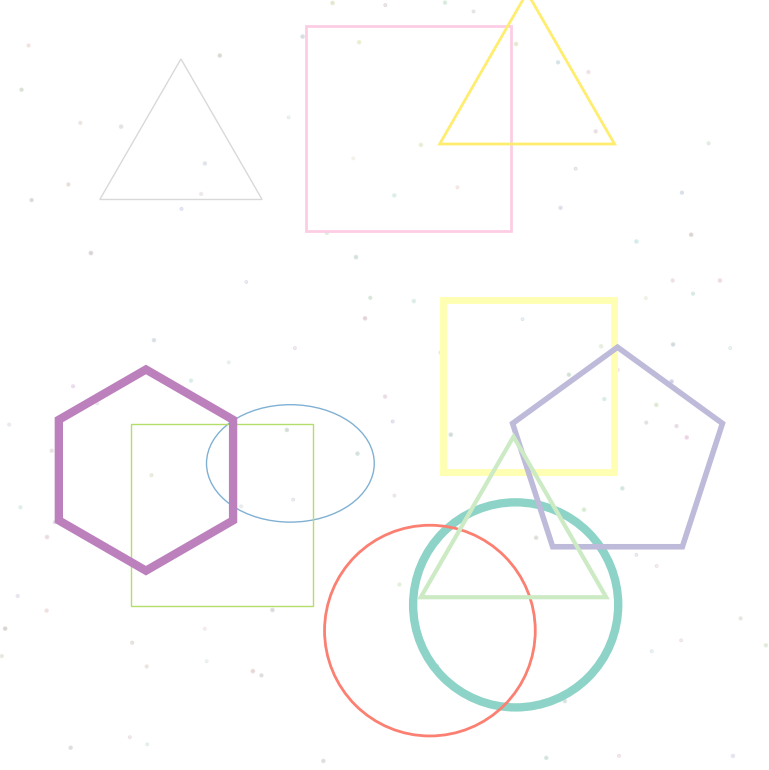[{"shape": "circle", "thickness": 3, "radius": 0.67, "center": [0.67, 0.214]}, {"shape": "square", "thickness": 2.5, "radius": 0.56, "center": [0.686, 0.499]}, {"shape": "pentagon", "thickness": 2, "radius": 0.72, "center": [0.802, 0.406]}, {"shape": "circle", "thickness": 1, "radius": 0.68, "center": [0.558, 0.181]}, {"shape": "oval", "thickness": 0.5, "radius": 0.54, "center": [0.377, 0.398]}, {"shape": "square", "thickness": 0.5, "radius": 0.59, "center": [0.288, 0.332]}, {"shape": "square", "thickness": 1, "radius": 0.67, "center": [0.53, 0.833]}, {"shape": "triangle", "thickness": 0.5, "radius": 0.61, "center": [0.235, 0.802]}, {"shape": "hexagon", "thickness": 3, "radius": 0.65, "center": [0.19, 0.389]}, {"shape": "triangle", "thickness": 1.5, "radius": 0.7, "center": [0.667, 0.294]}, {"shape": "triangle", "thickness": 1, "radius": 0.66, "center": [0.685, 0.879]}]